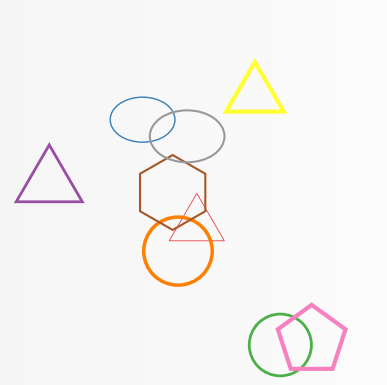[{"shape": "triangle", "thickness": 0.5, "radius": 0.41, "center": [0.508, 0.416]}, {"shape": "oval", "thickness": 1, "radius": 0.42, "center": [0.368, 0.689]}, {"shape": "circle", "thickness": 2, "radius": 0.4, "center": [0.723, 0.104]}, {"shape": "triangle", "thickness": 2, "radius": 0.49, "center": [0.127, 0.525]}, {"shape": "circle", "thickness": 2.5, "radius": 0.44, "center": [0.459, 0.348]}, {"shape": "triangle", "thickness": 3, "radius": 0.43, "center": [0.658, 0.753]}, {"shape": "hexagon", "thickness": 1.5, "radius": 0.49, "center": [0.446, 0.5]}, {"shape": "pentagon", "thickness": 3, "radius": 0.46, "center": [0.804, 0.116]}, {"shape": "oval", "thickness": 1.5, "radius": 0.48, "center": [0.483, 0.646]}]